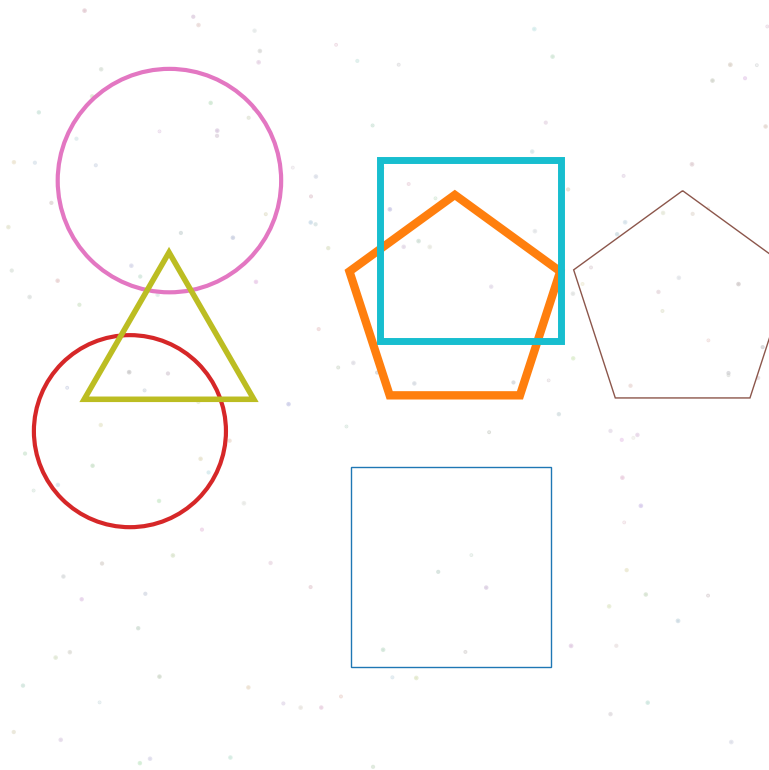[{"shape": "square", "thickness": 0.5, "radius": 0.65, "center": [0.586, 0.263]}, {"shape": "pentagon", "thickness": 3, "radius": 0.72, "center": [0.591, 0.603]}, {"shape": "circle", "thickness": 1.5, "radius": 0.62, "center": [0.169, 0.44]}, {"shape": "pentagon", "thickness": 0.5, "radius": 0.74, "center": [0.887, 0.604]}, {"shape": "circle", "thickness": 1.5, "radius": 0.73, "center": [0.22, 0.765]}, {"shape": "triangle", "thickness": 2, "radius": 0.64, "center": [0.22, 0.545]}, {"shape": "square", "thickness": 2.5, "radius": 0.59, "center": [0.611, 0.675]}]